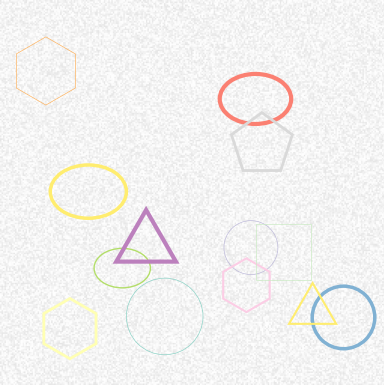[{"shape": "circle", "thickness": 0.5, "radius": 0.5, "center": [0.428, 0.178]}, {"shape": "hexagon", "thickness": 2, "radius": 0.39, "center": [0.182, 0.146]}, {"shape": "circle", "thickness": 0.5, "radius": 0.35, "center": [0.652, 0.357]}, {"shape": "oval", "thickness": 3, "radius": 0.46, "center": [0.664, 0.743]}, {"shape": "circle", "thickness": 2.5, "radius": 0.41, "center": [0.892, 0.175]}, {"shape": "hexagon", "thickness": 0.5, "radius": 0.44, "center": [0.119, 0.816]}, {"shape": "oval", "thickness": 1, "radius": 0.37, "center": [0.318, 0.304]}, {"shape": "hexagon", "thickness": 1.5, "radius": 0.35, "center": [0.64, 0.259]}, {"shape": "pentagon", "thickness": 2, "radius": 0.42, "center": [0.68, 0.624]}, {"shape": "triangle", "thickness": 3, "radius": 0.45, "center": [0.379, 0.365]}, {"shape": "square", "thickness": 0.5, "radius": 0.36, "center": [0.736, 0.345]}, {"shape": "triangle", "thickness": 1.5, "radius": 0.35, "center": [0.812, 0.194]}, {"shape": "oval", "thickness": 2.5, "radius": 0.49, "center": [0.229, 0.502]}]